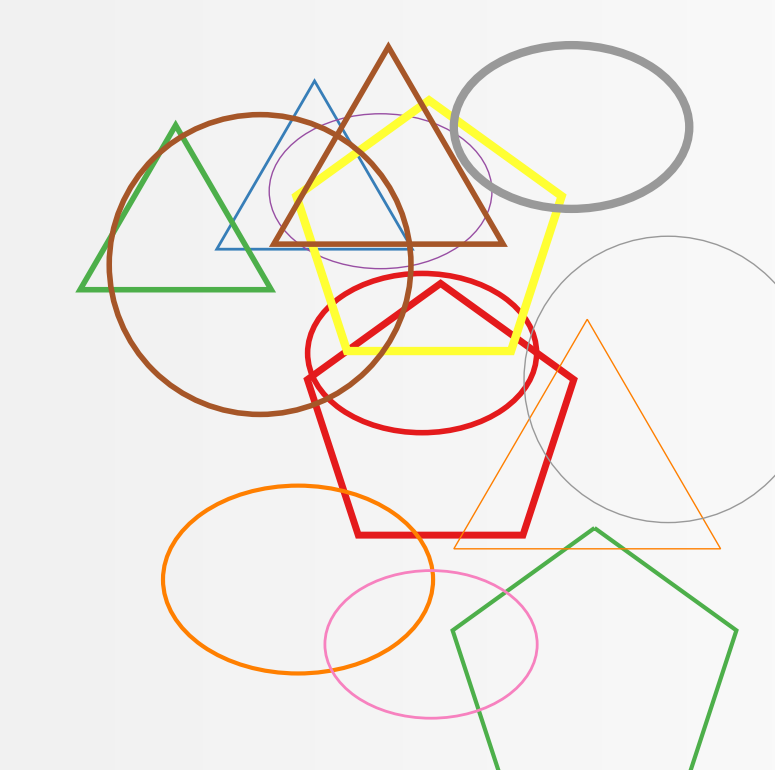[{"shape": "oval", "thickness": 2, "radius": 0.74, "center": [0.545, 0.541]}, {"shape": "pentagon", "thickness": 2.5, "radius": 0.9, "center": [0.569, 0.451]}, {"shape": "triangle", "thickness": 1, "radius": 0.73, "center": [0.406, 0.749]}, {"shape": "pentagon", "thickness": 1.5, "radius": 0.96, "center": [0.767, 0.122]}, {"shape": "triangle", "thickness": 2, "radius": 0.71, "center": [0.227, 0.695]}, {"shape": "oval", "thickness": 0.5, "radius": 0.72, "center": [0.491, 0.752]}, {"shape": "oval", "thickness": 1.5, "radius": 0.87, "center": [0.385, 0.247]}, {"shape": "triangle", "thickness": 0.5, "radius": 0.99, "center": [0.758, 0.387]}, {"shape": "pentagon", "thickness": 3, "radius": 0.9, "center": [0.554, 0.69]}, {"shape": "circle", "thickness": 2, "radius": 0.97, "center": [0.336, 0.656]}, {"shape": "triangle", "thickness": 2, "radius": 0.85, "center": [0.501, 0.768]}, {"shape": "oval", "thickness": 1, "radius": 0.68, "center": [0.556, 0.163]}, {"shape": "circle", "thickness": 0.5, "radius": 0.93, "center": [0.862, 0.507]}, {"shape": "oval", "thickness": 3, "radius": 0.76, "center": [0.737, 0.835]}]